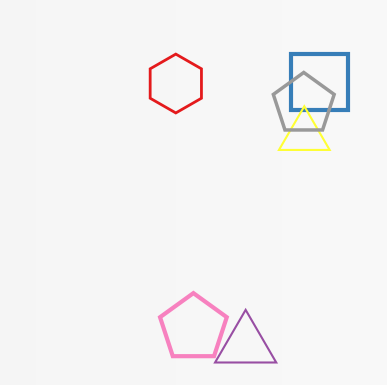[{"shape": "hexagon", "thickness": 2, "radius": 0.38, "center": [0.454, 0.783]}, {"shape": "square", "thickness": 3, "radius": 0.37, "center": [0.825, 0.787]}, {"shape": "triangle", "thickness": 1.5, "radius": 0.46, "center": [0.634, 0.104]}, {"shape": "triangle", "thickness": 1.5, "radius": 0.38, "center": [0.785, 0.648]}, {"shape": "pentagon", "thickness": 3, "radius": 0.45, "center": [0.499, 0.148]}, {"shape": "pentagon", "thickness": 2.5, "radius": 0.41, "center": [0.784, 0.729]}]